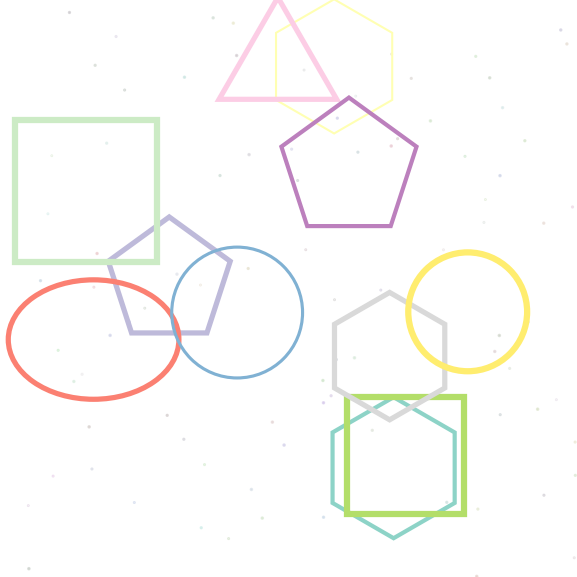[{"shape": "hexagon", "thickness": 2, "radius": 0.61, "center": [0.682, 0.189]}, {"shape": "hexagon", "thickness": 1, "radius": 0.58, "center": [0.579, 0.884]}, {"shape": "pentagon", "thickness": 2.5, "radius": 0.56, "center": [0.293, 0.512]}, {"shape": "oval", "thickness": 2.5, "radius": 0.74, "center": [0.162, 0.411]}, {"shape": "circle", "thickness": 1.5, "radius": 0.57, "center": [0.411, 0.458]}, {"shape": "square", "thickness": 3, "radius": 0.51, "center": [0.702, 0.211]}, {"shape": "triangle", "thickness": 2.5, "radius": 0.59, "center": [0.481, 0.886]}, {"shape": "hexagon", "thickness": 2.5, "radius": 0.55, "center": [0.675, 0.382]}, {"shape": "pentagon", "thickness": 2, "radius": 0.62, "center": [0.604, 0.707]}, {"shape": "square", "thickness": 3, "radius": 0.61, "center": [0.149, 0.668]}, {"shape": "circle", "thickness": 3, "radius": 0.51, "center": [0.81, 0.459]}]